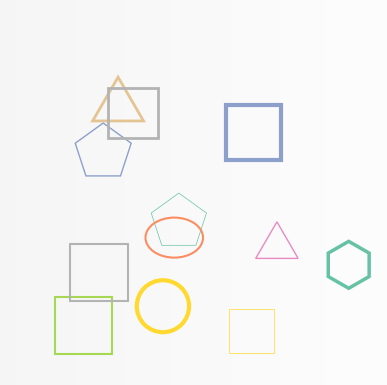[{"shape": "pentagon", "thickness": 0.5, "radius": 0.37, "center": [0.462, 0.424]}, {"shape": "hexagon", "thickness": 2.5, "radius": 0.3, "center": [0.9, 0.312]}, {"shape": "oval", "thickness": 1.5, "radius": 0.37, "center": [0.45, 0.383]}, {"shape": "square", "thickness": 3, "radius": 0.36, "center": [0.654, 0.655]}, {"shape": "pentagon", "thickness": 1, "radius": 0.38, "center": [0.266, 0.605]}, {"shape": "triangle", "thickness": 1, "radius": 0.32, "center": [0.715, 0.36]}, {"shape": "square", "thickness": 1.5, "radius": 0.37, "center": [0.215, 0.153]}, {"shape": "circle", "thickness": 3, "radius": 0.34, "center": [0.42, 0.205]}, {"shape": "square", "thickness": 0.5, "radius": 0.29, "center": [0.649, 0.14]}, {"shape": "triangle", "thickness": 2, "radius": 0.38, "center": [0.305, 0.724]}, {"shape": "square", "thickness": 2, "radius": 0.32, "center": [0.342, 0.707]}, {"shape": "square", "thickness": 1.5, "radius": 0.37, "center": [0.256, 0.292]}]